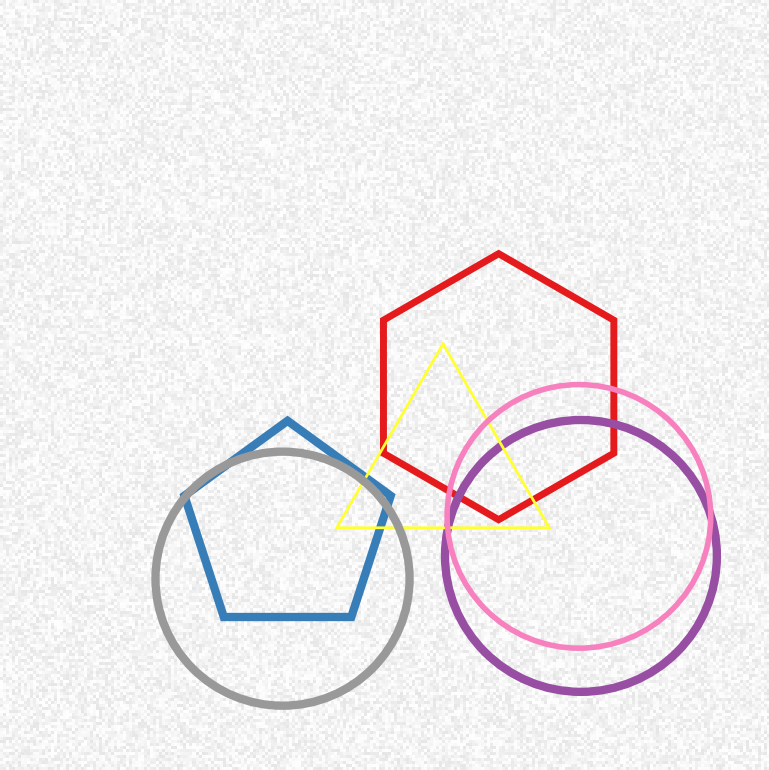[{"shape": "hexagon", "thickness": 2.5, "radius": 0.86, "center": [0.648, 0.498]}, {"shape": "pentagon", "thickness": 3, "radius": 0.7, "center": [0.373, 0.313]}, {"shape": "circle", "thickness": 3, "radius": 0.88, "center": [0.754, 0.278]}, {"shape": "triangle", "thickness": 1, "radius": 0.8, "center": [0.575, 0.394]}, {"shape": "circle", "thickness": 2, "radius": 0.86, "center": [0.752, 0.329]}, {"shape": "circle", "thickness": 3, "radius": 0.82, "center": [0.367, 0.248]}]